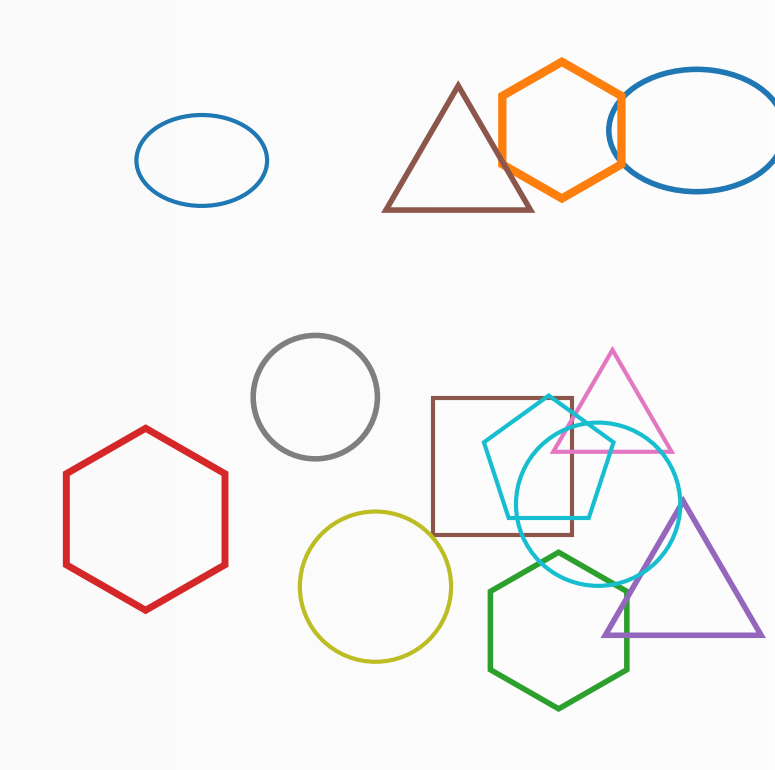[{"shape": "oval", "thickness": 2, "radius": 0.57, "center": [0.899, 0.831]}, {"shape": "oval", "thickness": 1.5, "radius": 0.42, "center": [0.26, 0.792]}, {"shape": "hexagon", "thickness": 3, "radius": 0.44, "center": [0.725, 0.831]}, {"shape": "hexagon", "thickness": 2, "radius": 0.51, "center": [0.721, 0.181]}, {"shape": "hexagon", "thickness": 2.5, "radius": 0.59, "center": [0.188, 0.326]}, {"shape": "triangle", "thickness": 2, "radius": 0.58, "center": [0.882, 0.233]}, {"shape": "triangle", "thickness": 2, "radius": 0.54, "center": [0.591, 0.781]}, {"shape": "square", "thickness": 1.5, "radius": 0.45, "center": [0.648, 0.394]}, {"shape": "triangle", "thickness": 1.5, "radius": 0.44, "center": [0.79, 0.457]}, {"shape": "circle", "thickness": 2, "radius": 0.4, "center": [0.407, 0.484]}, {"shape": "circle", "thickness": 1.5, "radius": 0.49, "center": [0.484, 0.238]}, {"shape": "circle", "thickness": 1.5, "radius": 0.53, "center": [0.772, 0.345]}, {"shape": "pentagon", "thickness": 1.5, "radius": 0.44, "center": [0.708, 0.398]}]